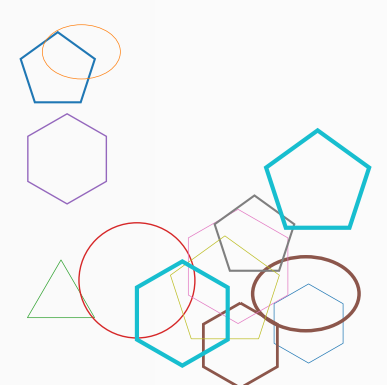[{"shape": "pentagon", "thickness": 1.5, "radius": 0.5, "center": [0.149, 0.816]}, {"shape": "hexagon", "thickness": 0.5, "radius": 0.51, "center": [0.796, 0.16]}, {"shape": "oval", "thickness": 0.5, "radius": 0.5, "center": [0.21, 0.865]}, {"shape": "triangle", "thickness": 0.5, "radius": 0.5, "center": [0.157, 0.225]}, {"shape": "circle", "thickness": 1, "radius": 0.75, "center": [0.353, 0.272]}, {"shape": "hexagon", "thickness": 1, "radius": 0.58, "center": [0.173, 0.587]}, {"shape": "hexagon", "thickness": 2, "radius": 0.55, "center": [0.62, 0.103]}, {"shape": "oval", "thickness": 2.5, "radius": 0.69, "center": [0.789, 0.237]}, {"shape": "hexagon", "thickness": 0.5, "radius": 0.74, "center": [0.614, 0.308]}, {"shape": "pentagon", "thickness": 1.5, "radius": 0.54, "center": [0.657, 0.384]}, {"shape": "pentagon", "thickness": 0.5, "radius": 0.74, "center": [0.58, 0.24]}, {"shape": "hexagon", "thickness": 3, "radius": 0.68, "center": [0.47, 0.186]}, {"shape": "pentagon", "thickness": 3, "radius": 0.7, "center": [0.82, 0.522]}]